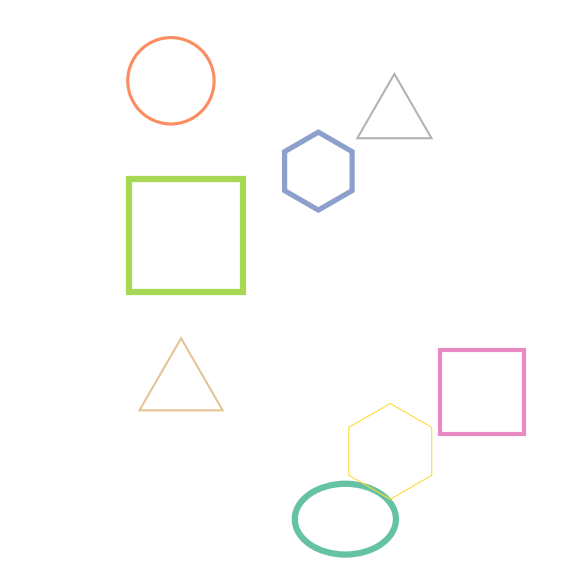[{"shape": "oval", "thickness": 3, "radius": 0.44, "center": [0.598, 0.1]}, {"shape": "circle", "thickness": 1.5, "radius": 0.37, "center": [0.296, 0.859]}, {"shape": "hexagon", "thickness": 2.5, "radius": 0.34, "center": [0.551, 0.703]}, {"shape": "square", "thickness": 2, "radius": 0.36, "center": [0.835, 0.32]}, {"shape": "square", "thickness": 3, "radius": 0.49, "center": [0.322, 0.591]}, {"shape": "hexagon", "thickness": 0.5, "radius": 0.41, "center": [0.676, 0.218]}, {"shape": "triangle", "thickness": 1, "radius": 0.42, "center": [0.314, 0.33]}, {"shape": "triangle", "thickness": 1, "radius": 0.37, "center": [0.683, 0.797]}]